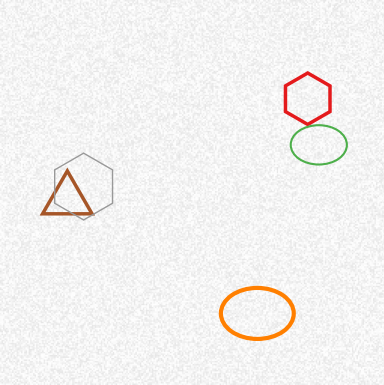[{"shape": "hexagon", "thickness": 2.5, "radius": 0.33, "center": [0.799, 0.744]}, {"shape": "oval", "thickness": 1.5, "radius": 0.36, "center": [0.828, 0.624]}, {"shape": "oval", "thickness": 3, "radius": 0.47, "center": [0.668, 0.186]}, {"shape": "triangle", "thickness": 2.5, "radius": 0.37, "center": [0.175, 0.482]}, {"shape": "hexagon", "thickness": 1, "radius": 0.43, "center": [0.217, 0.515]}]